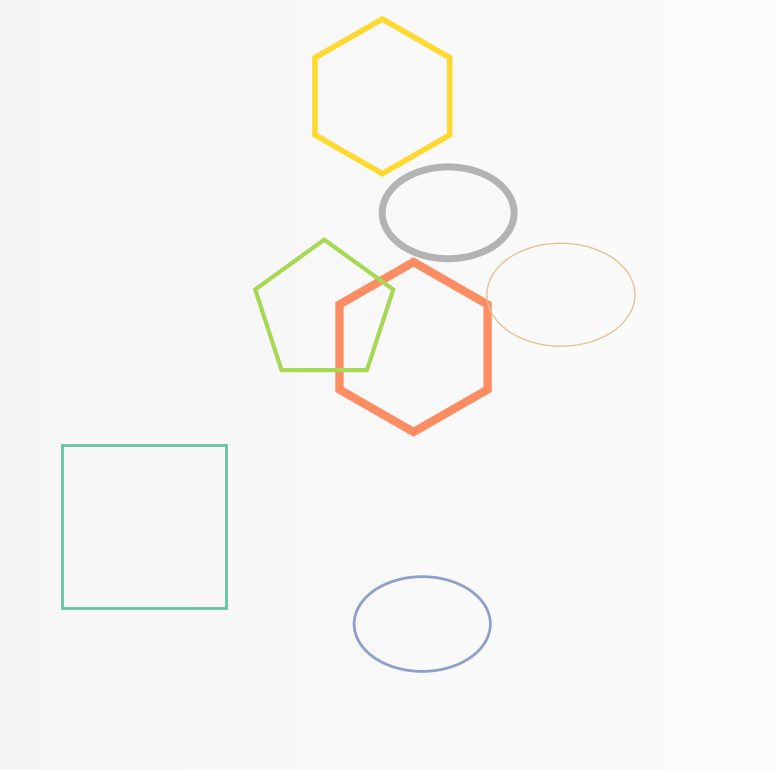[{"shape": "square", "thickness": 1, "radius": 0.53, "center": [0.185, 0.316]}, {"shape": "hexagon", "thickness": 3, "radius": 0.55, "center": [0.534, 0.549]}, {"shape": "oval", "thickness": 1, "radius": 0.44, "center": [0.545, 0.19]}, {"shape": "pentagon", "thickness": 1.5, "radius": 0.47, "center": [0.418, 0.595]}, {"shape": "hexagon", "thickness": 2, "radius": 0.5, "center": [0.493, 0.875]}, {"shape": "oval", "thickness": 0.5, "radius": 0.48, "center": [0.724, 0.617]}, {"shape": "oval", "thickness": 2.5, "radius": 0.43, "center": [0.578, 0.724]}]